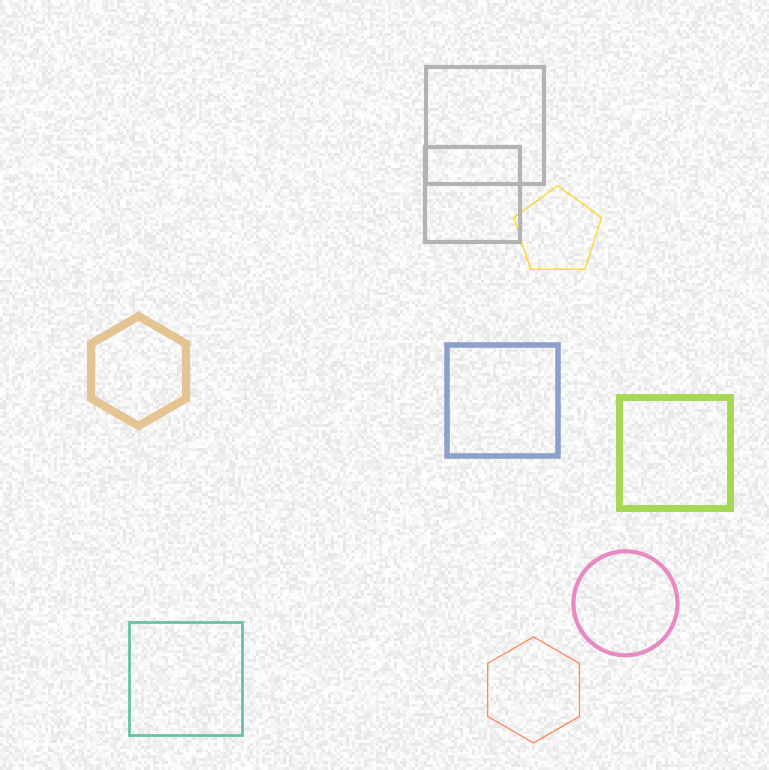[{"shape": "square", "thickness": 1, "radius": 0.37, "center": [0.241, 0.119]}, {"shape": "hexagon", "thickness": 0.5, "radius": 0.34, "center": [0.693, 0.104]}, {"shape": "square", "thickness": 2, "radius": 0.36, "center": [0.652, 0.479]}, {"shape": "circle", "thickness": 1.5, "radius": 0.34, "center": [0.812, 0.217]}, {"shape": "square", "thickness": 2.5, "radius": 0.36, "center": [0.876, 0.412]}, {"shape": "pentagon", "thickness": 0.5, "radius": 0.3, "center": [0.724, 0.699]}, {"shape": "hexagon", "thickness": 3, "radius": 0.36, "center": [0.18, 0.518]}, {"shape": "square", "thickness": 1.5, "radius": 0.31, "center": [0.614, 0.747]}, {"shape": "square", "thickness": 1.5, "radius": 0.38, "center": [0.63, 0.837]}]